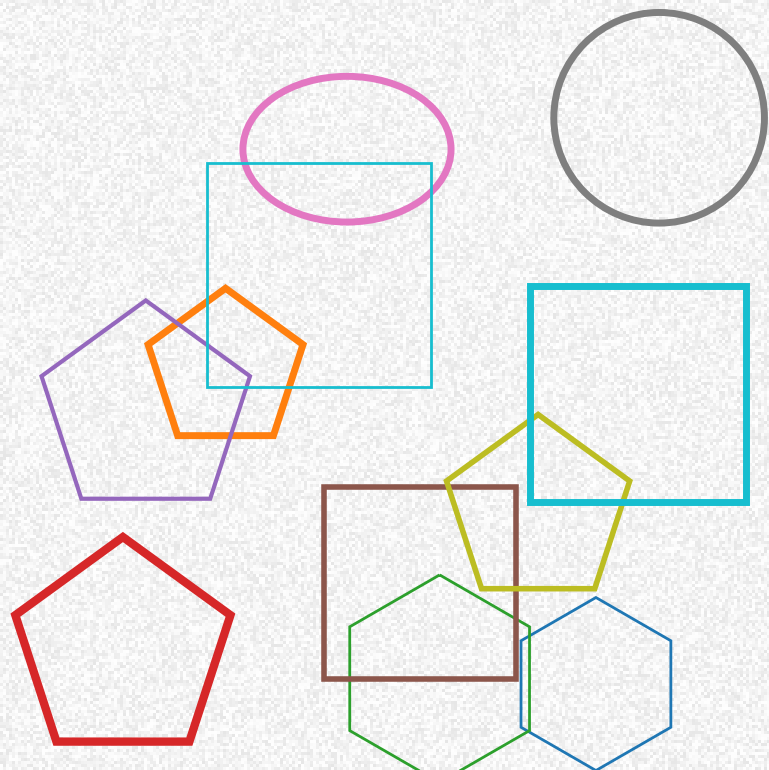[{"shape": "hexagon", "thickness": 1, "radius": 0.56, "center": [0.774, 0.112]}, {"shape": "pentagon", "thickness": 2.5, "radius": 0.53, "center": [0.293, 0.52]}, {"shape": "hexagon", "thickness": 1, "radius": 0.67, "center": [0.571, 0.119]}, {"shape": "pentagon", "thickness": 3, "radius": 0.73, "center": [0.16, 0.156]}, {"shape": "pentagon", "thickness": 1.5, "radius": 0.71, "center": [0.189, 0.467]}, {"shape": "square", "thickness": 2, "radius": 0.62, "center": [0.546, 0.243]}, {"shape": "oval", "thickness": 2.5, "radius": 0.68, "center": [0.451, 0.806]}, {"shape": "circle", "thickness": 2.5, "radius": 0.68, "center": [0.856, 0.847]}, {"shape": "pentagon", "thickness": 2, "radius": 0.63, "center": [0.699, 0.337]}, {"shape": "square", "thickness": 2.5, "radius": 0.7, "center": [0.829, 0.488]}, {"shape": "square", "thickness": 1, "radius": 0.73, "center": [0.415, 0.643]}]